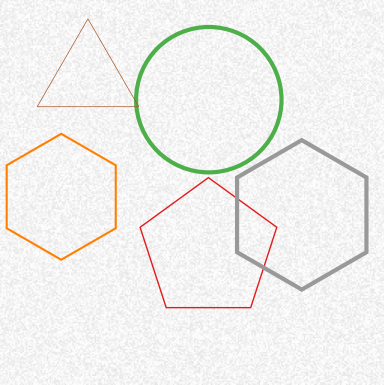[{"shape": "pentagon", "thickness": 1, "radius": 0.93, "center": [0.541, 0.352]}, {"shape": "circle", "thickness": 3, "radius": 0.94, "center": [0.542, 0.741]}, {"shape": "hexagon", "thickness": 1.5, "radius": 0.82, "center": [0.159, 0.489]}, {"shape": "triangle", "thickness": 0.5, "radius": 0.76, "center": [0.228, 0.799]}, {"shape": "hexagon", "thickness": 3, "radius": 0.97, "center": [0.784, 0.442]}]